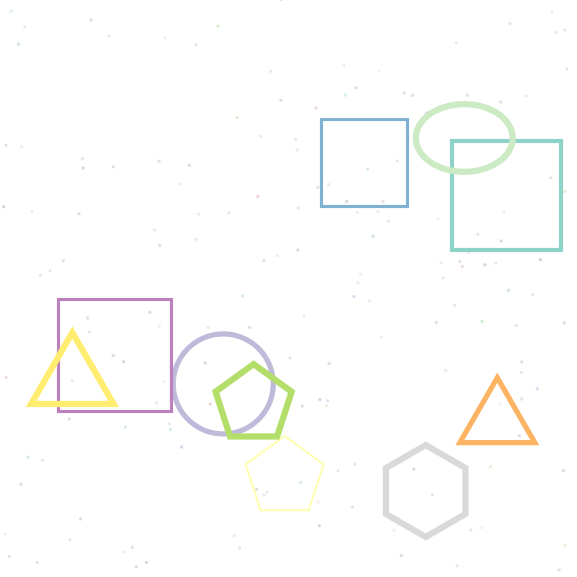[{"shape": "square", "thickness": 2, "radius": 0.47, "center": [0.878, 0.66]}, {"shape": "pentagon", "thickness": 1, "radius": 0.35, "center": [0.493, 0.173]}, {"shape": "circle", "thickness": 2.5, "radius": 0.43, "center": [0.387, 0.334]}, {"shape": "square", "thickness": 1.5, "radius": 0.37, "center": [0.63, 0.718]}, {"shape": "triangle", "thickness": 2.5, "radius": 0.37, "center": [0.861, 0.27]}, {"shape": "pentagon", "thickness": 3, "radius": 0.35, "center": [0.439, 0.299]}, {"shape": "hexagon", "thickness": 3, "radius": 0.4, "center": [0.737, 0.149]}, {"shape": "square", "thickness": 1.5, "radius": 0.49, "center": [0.198, 0.384]}, {"shape": "oval", "thickness": 3, "radius": 0.42, "center": [0.804, 0.76]}, {"shape": "triangle", "thickness": 3, "radius": 0.41, "center": [0.125, 0.341]}]